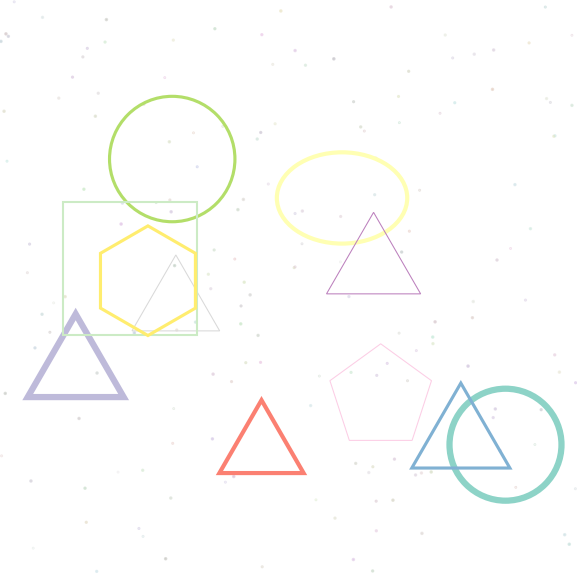[{"shape": "circle", "thickness": 3, "radius": 0.48, "center": [0.875, 0.229]}, {"shape": "oval", "thickness": 2, "radius": 0.56, "center": [0.592, 0.656]}, {"shape": "triangle", "thickness": 3, "radius": 0.48, "center": [0.131, 0.359]}, {"shape": "triangle", "thickness": 2, "radius": 0.42, "center": [0.453, 0.222]}, {"shape": "triangle", "thickness": 1.5, "radius": 0.49, "center": [0.798, 0.238]}, {"shape": "circle", "thickness": 1.5, "radius": 0.54, "center": [0.298, 0.724]}, {"shape": "pentagon", "thickness": 0.5, "radius": 0.46, "center": [0.659, 0.311]}, {"shape": "triangle", "thickness": 0.5, "radius": 0.44, "center": [0.304, 0.47]}, {"shape": "triangle", "thickness": 0.5, "radius": 0.47, "center": [0.647, 0.537]}, {"shape": "square", "thickness": 1, "radius": 0.58, "center": [0.225, 0.534]}, {"shape": "hexagon", "thickness": 1.5, "radius": 0.47, "center": [0.256, 0.513]}]